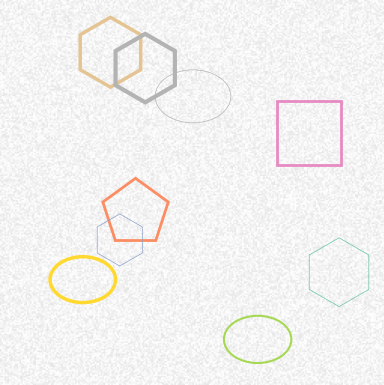[{"shape": "hexagon", "thickness": 0.5, "radius": 0.45, "center": [0.881, 0.293]}, {"shape": "pentagon", "thickness": 2, "radius": 0.45, "center": [0.352, 0.448]}, {"shape": "hexagon", "thickness": 0.5, "radius": 0.34, "center": [0.311, 0.377]}, {"shape": "square", "thickness": 2, "radius": 0.42, "center": [0.803, 0.655]}, {"shape": "oval", "thickness": 1.5, "radius": 0.44, "center": [0.669, 0.118]}, {"shape": "oval", "thickness": 2.5, "radius": 0.43, "center": [0.215, 0.274]}, {"shape": "hexagon", "thickness": 2.5, "radius": 0.45, "center": [0.287, 0.864]}, {"shape": "oval", "thickness": 0.5, "radius": 0.49, "center": [0.501, 0.75]}, {"shape": "hexagon", "thickness": 3, "radius": 0.44, "center": [0.377, 0.823]}]